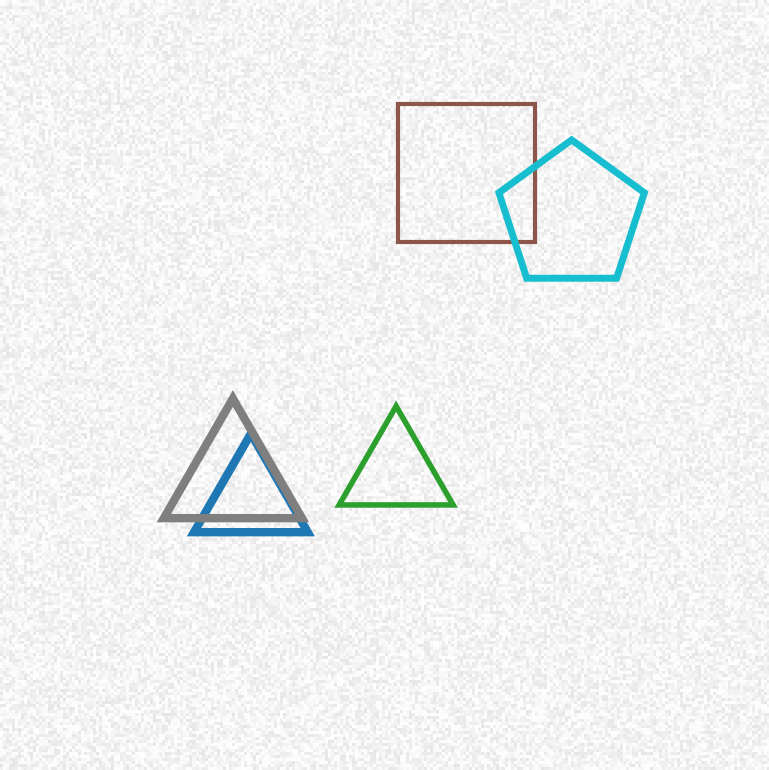[{"shape": "triangle", "thickness": 3, "radius": 0.43, "center": [0.326, 0.351]}, {"shape": "triangle", "thickness": 2, "radius": 0.43, "center": [0.514, 0.387]}, {"shape": "square", "thickness": 1.5, "radius": 0.45, "center": [0.606, 0.776]}, {"shape": "triangle", "thickness": 3, "radius": 0.52, "center": [0.302, 0.379]}, {"shape": "pentagon", "thickness": 2.5, "radius": 0.5, "center": [0.742, 0.719]}]